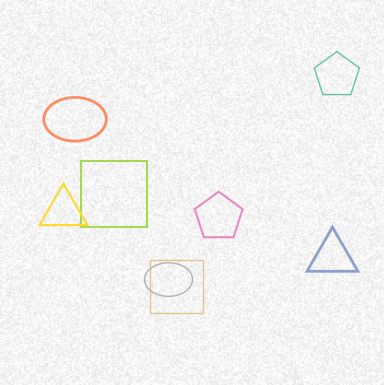[{"shape": "pentagon", "thickness": 1, "radius": 0.31, "center": [0.875, 0.804]}, {"shape": "oval", "thickness": 2, "radius": 0.41, "center": [0.195, 0.69]}, {"shape": "triangle", "thickness": 2, "radius": 0.38, "center": [0.864, 0.334]}, {"shape": "pentagon", "thickness": 1.5, "radius": 0.33, "center": [0.568, 0.437]}, {"shape": "square", "thickness": 1.5, "radius": 0.43, "center": [0.296, 0.496]}, {"shape": "triangle", "thickness": 1.5, "radius": 0.36, "center": [0.165, 0.451]}, {"shape": "square", "thickness": 1, "radius": 0.35, "center": [0.458, 0.256]}, {"shape": "oval", "thickness": 1, "radius": 0.31, "center": [0.438, 0.274]}]